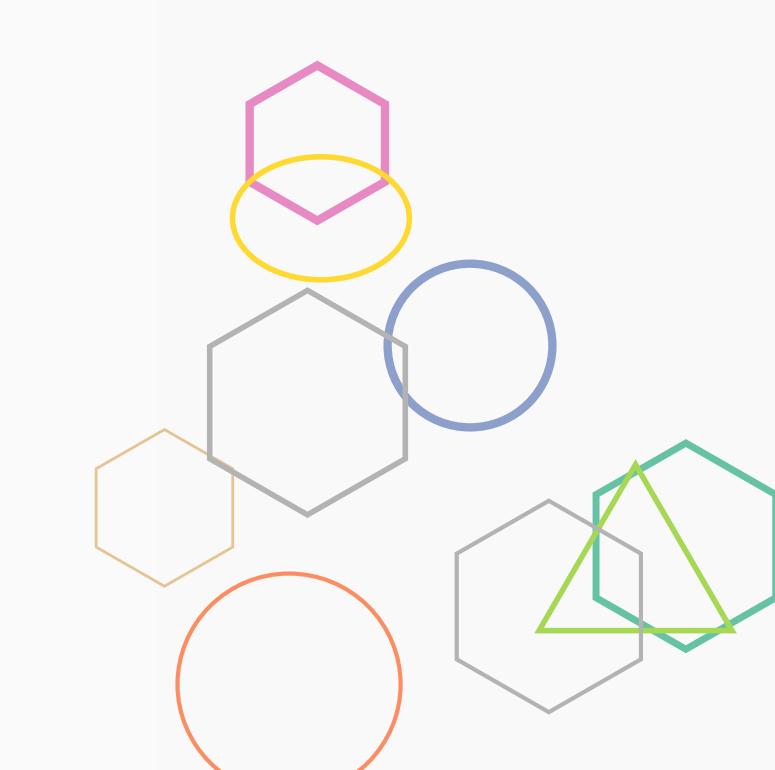[{"shape": "hexagon", "thickness": 2.5, "radius": 0.67, "center": [0.885, 0.291]}, {"shape": "circle", "thickness": 1.5, "radius": 0.72, "center": [0.373, 0.111]}, {"shape": "circle", "thickness": 3, "radius": 0.53, "center": [0.606, 0.551]}, {"shape": "hexagon", "thickness": 3, "radius": 0.5, "center": [0.409, 0.814]}, {"shape": "triangle", "thickness": 2, "radius": 0.72, "center": [0.82, 0.253]}, {"shape": "oval", "thickness": 2, "radius": 0.57, "center": [0.414, 0.717]}, {"shape": "hexagon", "thickness": 1, "radius": 0.51, "center": [0.212, 0.34]}, {"shape": "hexagon", "thickness": 2, "radius": 0.73, "center": [0.397, 0.477]}, {"shape": "hexagon", "thickness": 1.5, "radius": 0.69, "center": [0.708, 0.212]}]